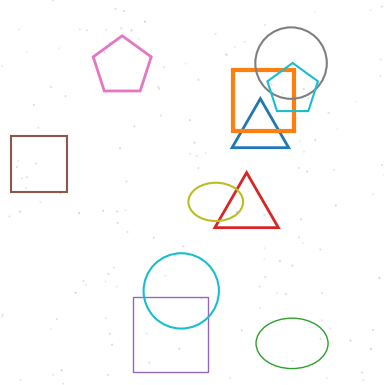[{"shape": "triangle", "thickness": 2, "radius": 0.42, "center": [0.676, 0.659]}, {"shape": "square", "thickness": 3, "radius": 0.4, "center": [0.685, 0.739]}, {"shape": "oval", "thickness": 1, "radius": 0.47, "center": [0.759, 0.108]}, {"shape": "triangle", "thickness": 2, "radius": 0.48, "center": [0.641, 0.456]}, {"shape": "square", "thickness": 1, "radius": 0.49, "center": [0.443, 0.132]}, {"shape": "square", "thickness": 1.5, "radius": 0.36, "center": [0.102, 0.575]}, {"shape": "pentagon", "thickness": 2, "radius": 0.4, "center": [0.317, 0.828]}, {"shape": "circle", "thickness": 1.5, "radius": 0.46, "center": [0.756, 0.836]}, {"shape": "oval", "thickness": 1.5, "radius": 0.36, "center": [0.56, 0.476]}, {"shape": "pentagon", "thickness": 1.5, "radius": 0.35, "center": [0.76, 0.767]}, {"shape": "circle", "thickness": 1.5, "radius": 0.49, "center": [0.471, 0.244]}]